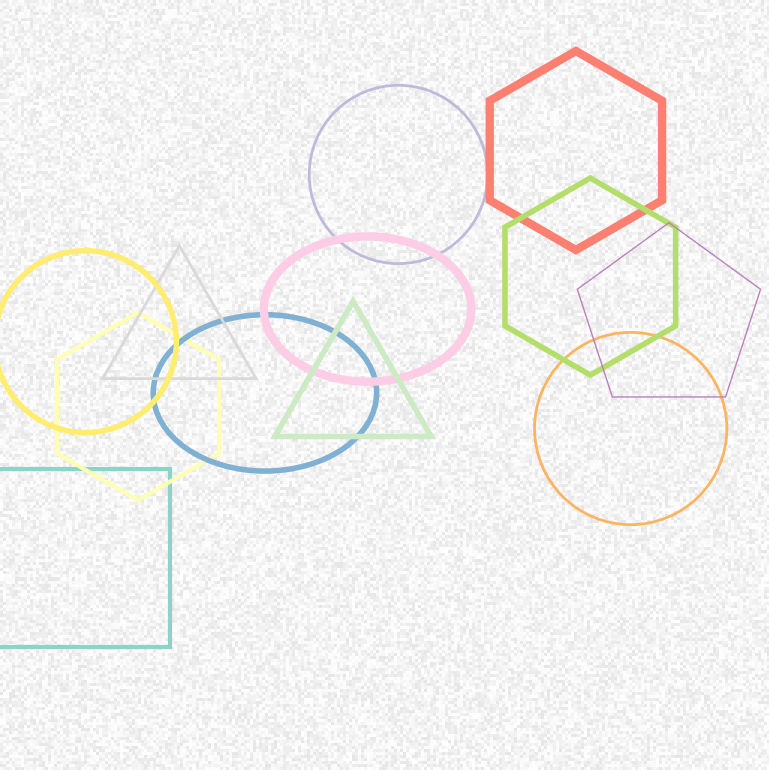[{"shape": "square", "thickness": 1.5, "radius": 0.58, "center": [0.106, 0.275]}, {"shape": "hexagon", "thickness": 1.5, "radius": 0.61, "center": [0.179, 0.472]}, {"shape": "circle", "thickness": 1, "radius": 0.58, "center": [0.517, 0.773]}, {"shape": "hexagon", "thickness": 3, "radius": 0.65, "center": [0.748, 0.805]}, {"shape": "oval", "thickness": 2, "radius": 0.73, "center": [0.344, 0.49]}, {"shape": "circle", "thickness": 1, "radius": 0.62, "center": [0.819, 0.443]}, {"shape": "hexagon", "thickness": 2, "radius": 0.64, "center": [0.767, 0.641]}, {"shape": "oval", "thickness": 3, "radius": 0.67, "center": [0.477, 0.599]}, {"shape": "triangle", "thickness": 1, "radius": 0.58, "center": [0.233, 0.566]}, {"shape": "pentagon", "thickness": 0.5, "radius": 0.63, "center": [0.869, 0.586]}, {"shape": "triangle", "thickness": 2, "radius": 0.59, "center": [0.459, 0.492]}, {"shape": "circle", "thickness": 2, "radius": 0.59, "center": [0.111, 0.556]}]